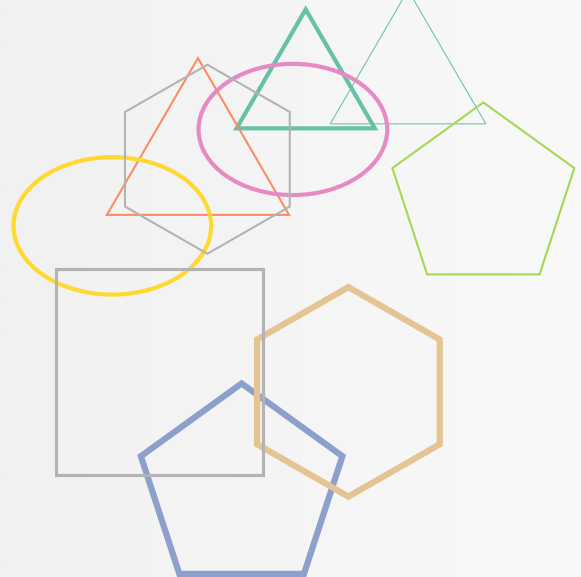[{"shape": "triangle", "thickness": 0.5, "radius": 0.77, "center": [0.702, 0.862]}, {"shape": "triangle", "thickness": 2, "radius": 0.69, "center": [0.526, 0.846]}, {"shape": "triangle", "thickness": 1, "radius": 0.9, "center": [0.341, 0.718]}, {"shape": "pentagon", "thickness": 3, "radius": 0.91, "center": [0.416, 0.153]}, {"shape": "oval", "thickness": 2, "radius": 0.81, "center": [0.504, 0.775]}, {"shape": "pentagon", "thickness": 1, "radius": 0.82, "center": [0.832, 0.657]}, {"shape": "oval", "thickness": 2, "radius": 0.85, "center": [0.193, 0.608]}, {"shape": "hexagon", "thickness": 3, "radius": 0.91, "center": [0.599, 0.321]}, {"shape": "square", "thickness": 1.5, "radius": 0.89, "center": [0.274, 0.355]}, {"shape": "hexagon", "thickness": 1, "radius": 0.82, "center": [0.357, 0.723]}]